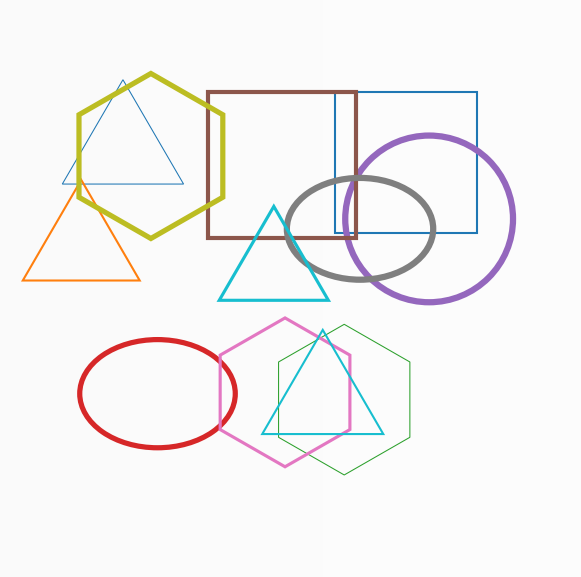[{"shape": "triangle", "thickness": 0.5, "radius": 0.6, "center": [0.212, 0.741]}, {"shape": "square", "thickness": 1, "radius": 0.61, "center": [0.699, 0.717]}, {"shape": "triangle", "thickness": 1, "radius": 0.58, "center": [0.14, 0.571]}, {"shape": "hexagon", "thickness": 0.5, "radius": 0.65, "center": [0.592, 0.307]}, {"shape": "oval", "thickness": 2.5, "radius": 0.67, "center": [0.271, 0.317]}, {"shape": "circle", "thickness": 3, "radius": 0.72, "center": [0.738, 0.62]}, {"shape": "square", "thickness": 2, "radius": 0.64, "center": [0.485, 0.713]}, {"shape": "hexagon", "thickness": 1.5, "radius": 0.64, "center": [0.49, 0.32]}, {"shape": "oval", "thickness": 3, "radius": 0.63, "center": [0.619, 0.603]}, {"shape": "hexagon", "thickness": 2.5, "radius": 0.71, "center": [0.26, 0.729]}, {"shape": "triangle", "thickness": 1.5, "radius": 0.54, "center": [0.471, 0.533]}, {"shape": "triangle", "thickness": 1, "radius": 0.6, "center": [0.555, 0.308]}]